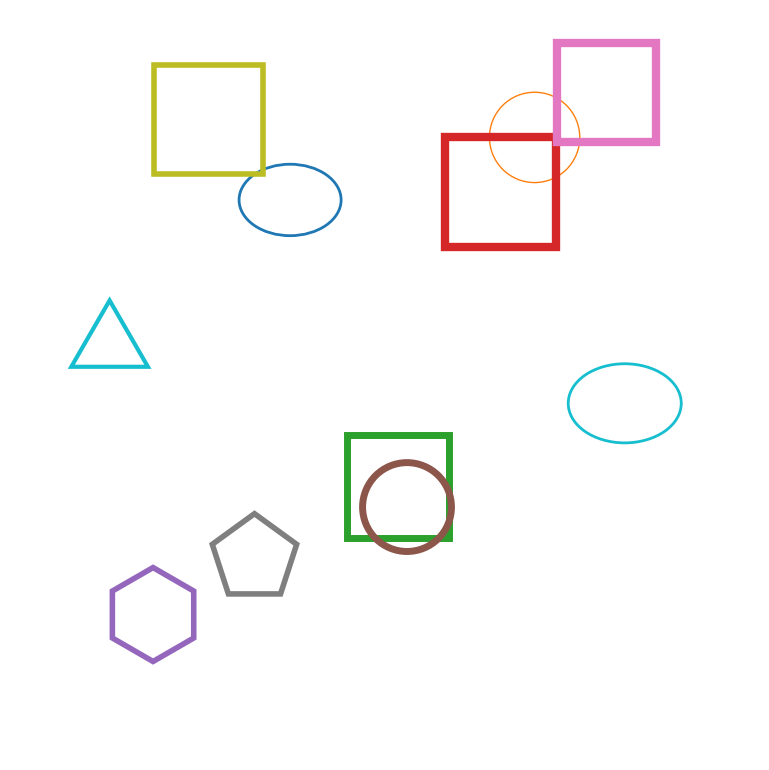[{"shape": "oval", "thickness": 1, "radius": 0.33, "center": [0.377, 0.74]}, {"shape": "circle", "thickness": 0.5, "radius": 0.29, "center": [0.694, 0.822]}, {"shape": "square", "thickness": 2.5, "radius": 0.33, "center": [0.517, 0.368]}, {"shape": "square", "thickness": 3, "radius": 0.36, "center": [0.65, 0.751]}, {"shape": "hexagon", "thickness": 2, "radius": 0.3, "center": [0.199, 0.202]}, {"shape": "circle", "thickness": 2.5, "radius": 0.29, "center": [0.529, 0.341]}, {"shape": "square", "thickness": 3, "radius": 0.32, "center": [0.787, 0.88]}, {"shape": "pentagon", "thickness": 2, "radius": 0.29, "center": [0.33, 0.275]}, {"shape": "square", "thickness": 2, "radius": 0.35, "center": [0.271, 0.845]}, {"shape": "triangle", "thickness": 1.5, "radius": 0.29, "center": [0.142, 0.552]}, {"shape": "oval", "thickness": 1, "radius": 0.37, "center": [0.811, 0.476]}]